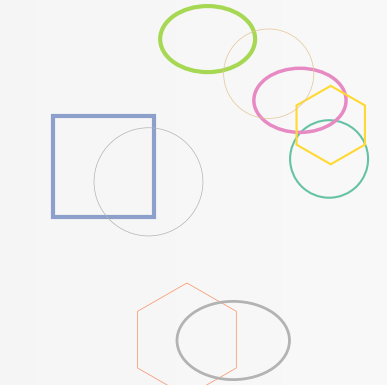[{"shape": "circle", "thickness": 1.5, "radius": 0.5, "center": [0.849, 0.587]}, {"shape": "hexagon", "thickness": 0.5, "radius": 0.74, "center": [0.482, 0.118]}, {"shape": "square", "thickness": 3, "radius": 0.65, "center": [0.268, 0.568]}, {"shape": "oval", "thickness": 2.5, "radius": 0.59, "center": [0.774, 0.739]}, {"shape": "oval", "thickness": 3, "radius": 0.61, "center": [0.536, 0.898]}, {"shape": "hexagon", "thickness": 1.5, "radius": 0.51, "center": [0.854, 0.675]}, {"shape": "circle", "thickness": 0.5, "radius": 0.58, "center": [0.693, 0.809]}, {"shape": "circle", "thickness": 0.5, "radius": 0.7, "center": [0.383, 0.528]}, {"shape": "oval", "thickness": 2, "radius": 0.73, "center": [0.602, 0.116]}]